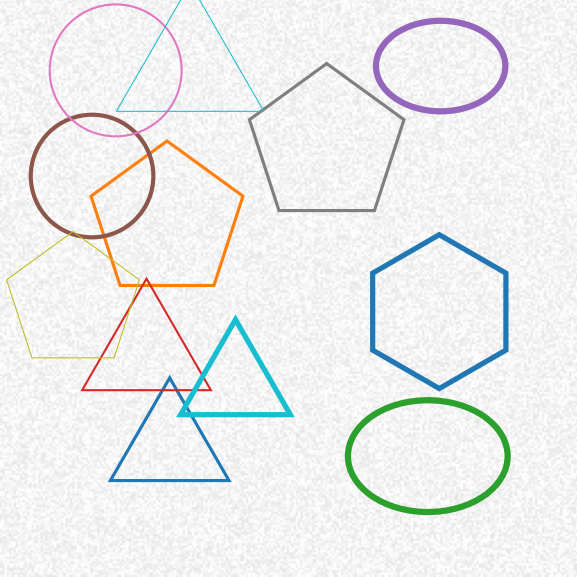[{"shape": "hexagon", "thickness": 2.5, "radius": 0.67, "center": [0.761, 0.46]}, {"shape": "triangle", "thickness": 1.5, "radius": 0.59, "center": [0.294, 0.226]}, {"shape": "pentagon", "thickness": 1.5, "radius": 0.69, "center": [0.289, 0.617]}, {"shape": "oval", "thickness": 3, "radius": 0.69, "center": [0.741, 0.209]}, {"shape": "triangle", "thickness": 1, "radius": 0.64, "center": [0.254, 0.388]}, {"shape": "oval", "thickness": 3, "radius": 0.56, "center": [0.763, 0.885]}, {"shape": "circle", "thickness": 2, "radius": 0.53, "center": [0.159, 0.694]}, {"shape": "circle", "thickness": 1, "radius": 0.57, "center": [0.2, 0.877]}, {"shape": "pentagon", "thickness": 1.5, "radius": 0.7, "center": [0.566, 0.748]}, {"shape": "pentagon", "thickness": 0.5, "radius": 0.6, "center": [0.126, 0.477]}, {"shape": "triangle", "thickness": 2.5, "radius": 0.55, "center": [0.408, 0.336]}, {"shape": "triangle", "thickness": 0.5, "radius": 0.74, "center": [0.329, 0.88]}]